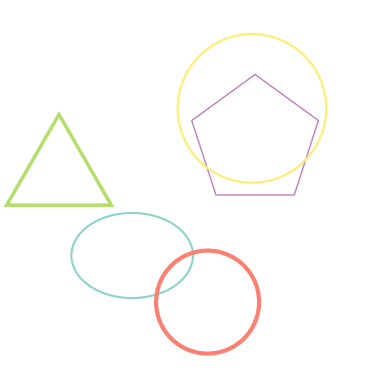[{"shape": "oval", "thickness": 1.5, "radius": 0.79, "center": [0.343, 0.336]}, {"shape": "circle", "thickness": 3, "radius": 0.67, "center": [0.539, 0.215]}, {"shape": "triangle", "thickness": 2.5, "radius": 0.79, "center": [0.153, 0.546]}, {"shape": "pentagon", "thickness": 1, "radius": 0.86, "center": [0.663, 0.634]}, {"shape": "circle", "thickness": 1.5, "radius": 0.97, "center": [0.654, 0.718]}]